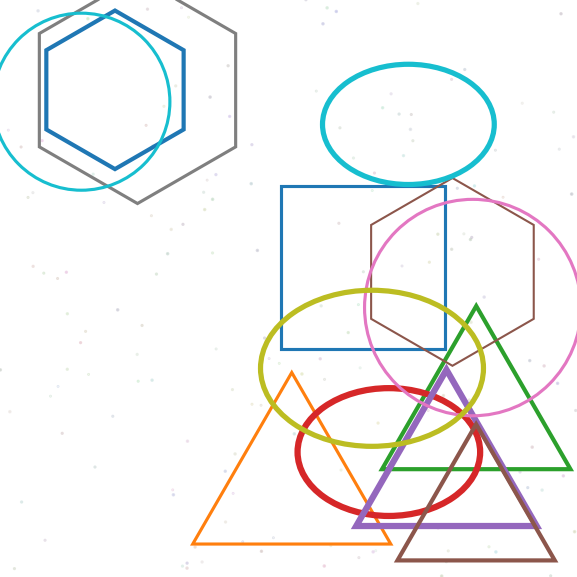[{"shape": "hexagon", "thickness": 2, "radius": 0.69, "center": [0.199, 0.844]}, {"shape": "square", "thickness": 1.5, "radius": 0.71, "center": [0.629, 0.536]}, {"shape": "triangle", "thickness": 1.5, "radius": 0.99, "center": [0.505, 0.156]}, {"shape": "triangle", "thickness": 2, "radius": 0.94, "center": [0.825, 0.281]}, {"shape": "oval", "thickness": 3, "radius": 0.79, "center": [0.673, 0.216]}, {"shape": "triangle", "thickness": 3, "radius": 0.9, "center": [0.773, 0.178]}, {"shape": "triangle", "thickness": 2, "radius": 0.79, "center": [0.824, 0.107]}, {"shape": "hexagon", "thickness": 1, "radius": 0.81, "center": [0.783, 0.528]}, {"shape": "circle", "thickness": 1.5, "radius": 0.94, "center": [0.819, 0.467]}, {"shape": "hexagon", "thickness": 1.5, "radius": 0.98, "center": [0.238, 0.843]}, {"shape": "oval", "thickness": 2.5, "radius": 0.97, "center": [0.644, 0.361]}, {"shape": "oval", "thickness": 2.5, "radius": 0.74, "center": [0.707, 0.784]}, {"shape": "circle", "thickness": 1.5, "radius": 0.77, "center": [0.141, 0.823]}]